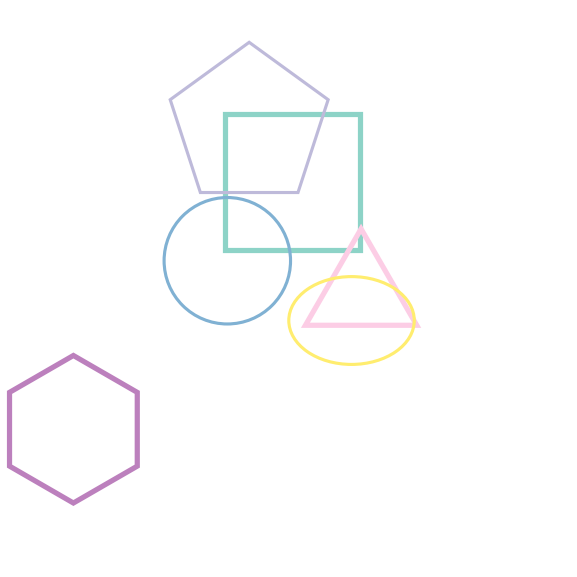[{"shape": "square", "thickness": 2.5, "radius": 0.59, "center": [0.506, 0.684]}, {"shape": "pentagon", "thickness": 1.5, "radius": 0.72, "center": [0.431, 0.782]}, {"shape": "circle", "thickness": 1.5, "radius": 0.55, "center": [0.394, 0.548]}, {"shape": "triangle", "thickness": 2.5, "radius": 0.56, "center": [0.625, 0.492]}, {"shape": "hexagon", "thickness": 2.5, "radius": 0.64, "center": [0.127, 0.256]}, {"shape": "oval", "thickness": 1.5, "radius": 0.54, "center": [0.609, 0.444]}]